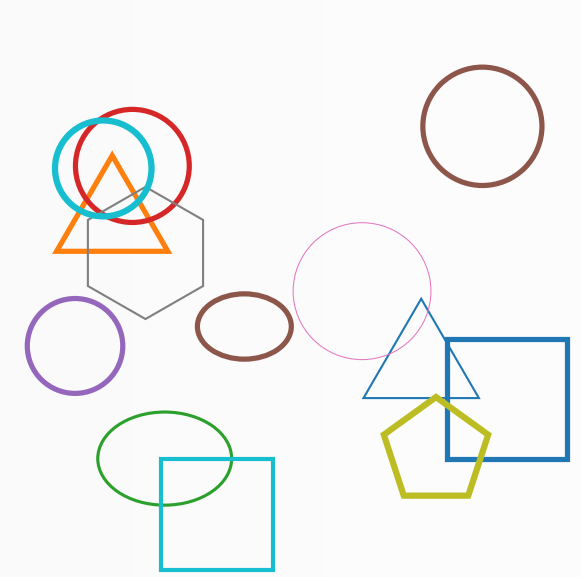[{"shape": "square", "thickness": 2.5, "radius": 0.52, "center": [0.872, 0.308]}, {"shape": "triangle", "thickness": 1, "radius": 0.57, "center": [0.725, 0.367]}, {"shape": "triangle", "thickness": 2.5, "radius": 0.55, "center": [0.193, 0.619]}, {"shape": "oval", "thickness": 1.5, "radius": 0.58, "center": [0.283, 0.205]}, {"shape": "circle", "thickness": 2.5, "radius": 0.49, "center": [0.228, 0.712]}, {"shape": "circle", "thickness": 2.5, "radius": 0.41, "center": [0.129, 0.4]}, {"shape": "circle", "thickness": 2.5, "radius": 0.51, "center": [0.83, 0.78]}, {"shape": "oval", "thickness": 2.5, "radius": 0.4, "center": [0.42, 0.434]}, {"shape": "circle", "thickness": 0.5, "radius": 0.59, "center": [0.623, 0.495]}, {"shape": "hexagon", "thickness": 1, "radius": 0.57, "center": [0.25, 0.561]}, {"shape": "pentagon", "thickness": 3, "radius": 0.47, "center": [0.75, 0.217]}, {"shape": "square", "thickness": 2, "radius": 0.48, "center": [0.374, 0.108]}, {"shape": "circle", "thickness": 3, "radius": 0.42, "center": [0.178, 0.707]}]